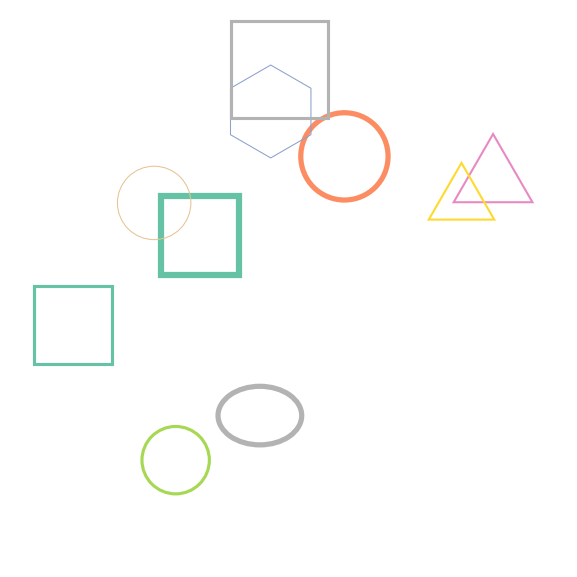[{"shape": "square", "thickness": 1.5, "radius": 0.34, "center": [0.126, 0.437]}, {"shape": "square", "thickness": 3, "radius": 0.34, "center": [0.346, 0.591]}, {"shape": "circle", "thickness": 2.5, "radius": 0.38, "center": [0.596, 0.728]}, {"shape": "hexagon", "thickness": 0.5, "radius": 0.4, "center": [0.469, 0.806]}, {"shape": "triangle", "thickness": 1, "radius": 0.39, "center": [0.854, 0.688]}, {"shape": "circle", "thickness": 1.5, "radius": 0.29, "center": [0.304, 0.202]}, {"shape": "triangle", "thickness": 1, "radius": 0.33, "center": [0.799, 0.652]}, {"shape": "circle", "thickness": 0.5, "radius": 0.32, "center": [0.267, 0.648]}, {"shape": "oval", "thickness": 2.5, "radius": 0.36, "center": [0.45, 0.28]}, {"shape": "square", "thickness": 1.5, "radius": 0.42, "center": [0.484, 0.879]}]